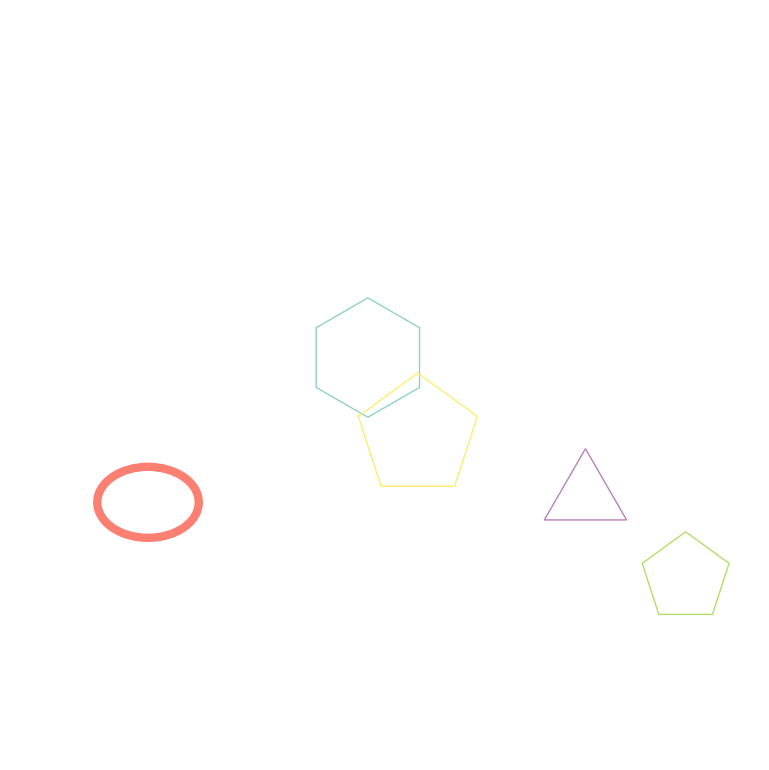[{"shape": "hexagon", "thickness": 0.5, "radius": 0.39, "center": [0.478, 0.536]}, {"shape": "oval", "thickness": 3, "radius": 0.33, "center": [0.192, 0.348]}, {"shape": "pentagon", "thickness": 0.5, "radius": 0.3, "center": [0.89, 0.25]}, {"shape": "triangle", "thickness": 0.5, "radius": 0.31, "center": [0.76, 0.356]}, {"shape": "pentagon", "thickness": 0.5, "radius": 0.41, "center": [0.543, 0.434]}]